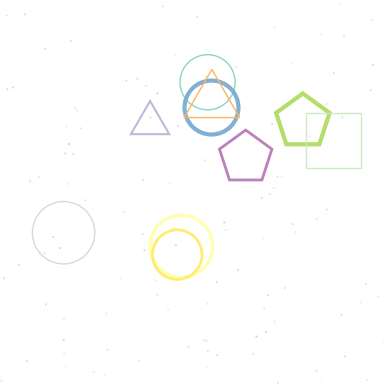[{"shape": "circle", "thickness": 1, "radius": 0.36, "center": [0.539, 0.786]}, {"shape": "circle", "thickness": 2.5, "radius": 0.4, "center": [0.471, 0.36]}, {"shape": "triangle", "thickness": 1.5, "radius": 0.29, "center": [0.39, 0.68]}, {"shape": "circle", "thickness": 3, "radius": 0.35, "center": [0.549, 0.721]}, {"shape": "triangle", "thickness": 1, "radius": 0.42, "center": [0.55, 0.736]}, {"shape": "pentagon", "thickness": 3, "radius": 0.36, "center": [0.787, 0.684]}, {"shape": "circle", "thickness": 1, "radius": 0.41, "center": [0.165, 0.396]}, {"shape": "pentagon", "thickness": 2, "radius": 0.36, "center": [0.638, 0.591]}, {"shape": "square", "thickness": 1, "radius": 0.35, "center": [0.866, 0.635]}, {"shape": "circle", "thickness": 2, "radius": 0.32, "center": [0.46, 0.339]}]